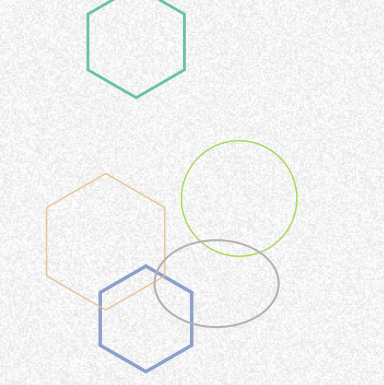[{"shape": "hexagon", "thickness": 2, "radius": 0.72, "center": [0.354, 0.891]}, {"shape": "hexagon", "thickness": 2.5, "radius": 0.69, "center": [0.379, 0.172]}, {"shape": "circle", "thickness": 1, "radius": 0.75, "center": [0.621, 0.484]}, {"shape": "hexagon", "thickness": 1, "radius": 0.89, "center": [0.274, 0.372]}, {"shape": "oval", "thickness": 1.5, "radius": 0.81, "center": [0.563, 0.263]}]